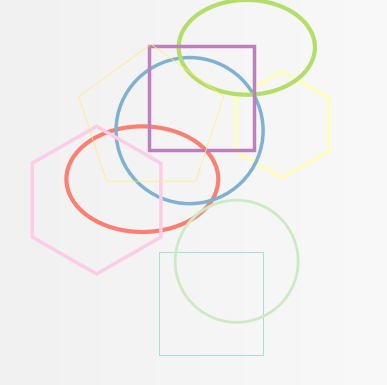[{"shape": "square", "thickness": 0.5, "radius": 0.67, "center": [0.545, 0.212]}, {"shape": "hexagon", "thickness": 2, "radius": 0.69, "center": [0.728, 0.676]}, {"shape": "oval", "thickness": 3, "radius": 0.98, "center": [0.367, 0.535]}, {"shape": "circle", "thickness": 2.5, "radius": 0.95, "center": [0.489, 0.661]}, {"shape": "oval", "thickness": 3, "radius": 0.88, "center": [0.637, 0.877]}, {"shape": "hexagon", "thickness": 2.5, "radius": 0.96, "center": [0.249, 0.48]}, {"shape": "square", "thickness": 2.5, "radius": 0.67, "center": [0.52, 0.746]}, {"shape": "circle", "thickness": 2, "radius": 0.79, "center": [0.611, 0.321]}, {"shape": "pentagon", "thickness": 0.5, "radius": 0.98, "center": [0.39, 0.689]}]